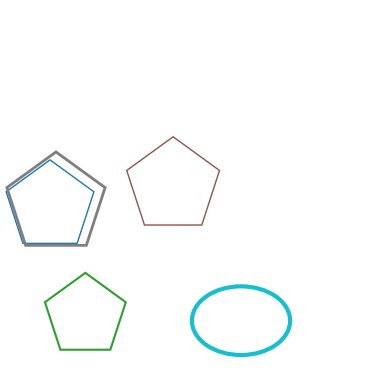[{"shape": "pentagon", "thickness": 1, "radius": 0.6, "center": [0.13, 0.465]}, {"shape": "pentagon", "thickness": 1.5, "radius": 0.55, "center": [0.222, 0.181]}, {"shape": "pentagon", "thickness": 1, "radius": 0.63, "center": [0.45, 0.518]}, {"shape": "pentagon", "thickness": 2, "radius": 0.67, "center": [0.145, 0.471]}, {"shape": "oval", "thickness": 3, "radius": 0.64, "center": [0.626, 0.167]}]